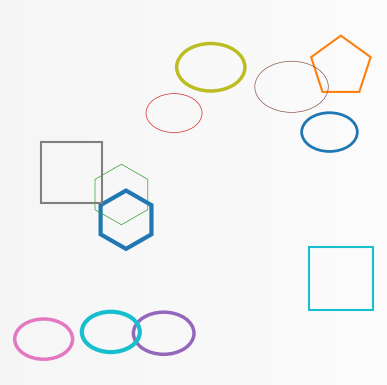[{"shape": "hexagon", "thickness": 3, "radius": 0.38, "center": [0.325, 0.429]}, {"shape": "oval", "thickness": 2, "radius": 0.36, "center": [0.85, 0.657]}, {"shape": "pentagon", "thickness": 1.5, "radius": 0.4, "center": [0.88, 0.827]}, {"shape": "hexagon", "thickness": 0.5, "radius": 0.39, "center": [0.313, 0.495]}, {"shape": "oval", "thickness": 0.5, "radius": 0.36, "center": [0.449, 0.706]}, {"shape": "oval", "thickness": 2.5, "radius": 0.39, "center": [0.422, 0.134]}, {"shape": "oval", "thickness": 0.5, "radius": 0.47, "center": [0.752, 0.774]}, {"shape": "oval", "thickness": 2.5, "radius": 0.37, "center": [0.113, 0.119]}, {"shape": "square", "thickness": 1.5, "radius": 0.39, "center": [0.184, 0.553]}, {"shape": "oval", "thickness": 2.5, "radius": 0.44, "center": [0.544, 0.825]}, {"shape": "square", "thickness": 1.5, "radius": 0.41, "center": [0.881, 0.277]}, {"shape": "oval", "thickness": 3, "radius": 0.37, "center": [0.286, 0.138]}]